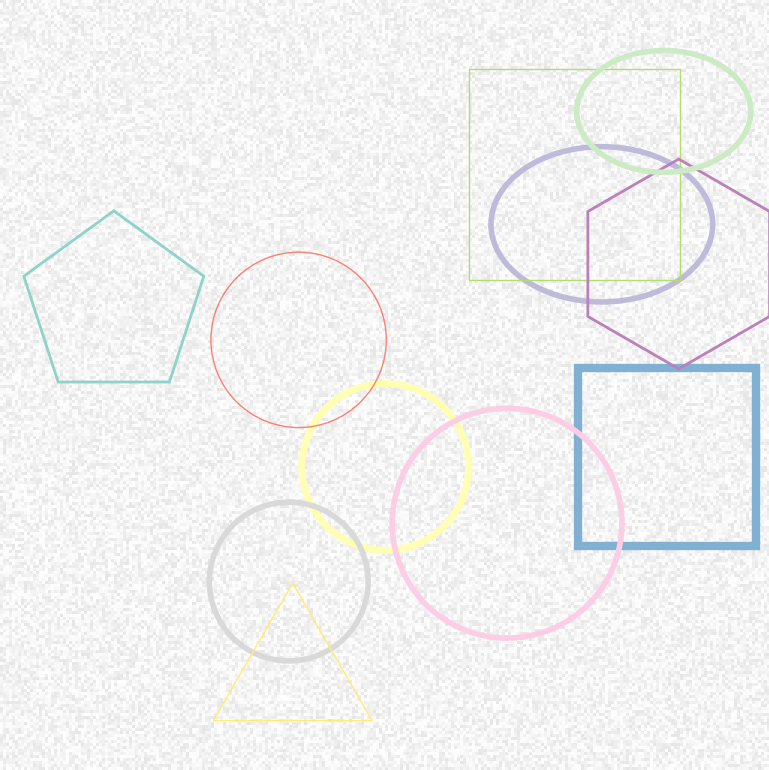[{"shape": "pentagon", "thickness": 1, "radius": 0.61, "center": [0.148, 0.603]}, {"shape": "circle", "thickness": 2.5, "radius": 0.54, "center": [0.5, 0.394]}, {"shape": "oval", "thickness": 2, "radius": 0.72, "center": [0.782, 0.709]}, {"shape": "circle", "thickness": 0.5, "radius": 0.57, "center": [0.388, 0.559]}, {"shape": "square", "thickness": 3, "radius": 0.58, "center": [0.866, 0.407]}, {"shape": "square", "thickness": 0.5, "radius": 0.69, "center": [0.746, 0.773]}, {"shape": "circle", "thickness": 2, "radius": 0.75, "center": [0.659, 0.321]}, {"shape": "circle", "thickness": 2, "radius": 0.52, "center": [0.375, 0.245]}, {"shape": "hexagon", "thickness": 1, "radius": 0.68, "center": [0.881, 0.657]}, {"shape": "oval", "thickness": 2, "radius": 0.57, "center": [0.862, 0.855]}, {"shape": "triangle", "thickness": 0.5, "radius": 0.6, "center": [0.38, 0.124]}]